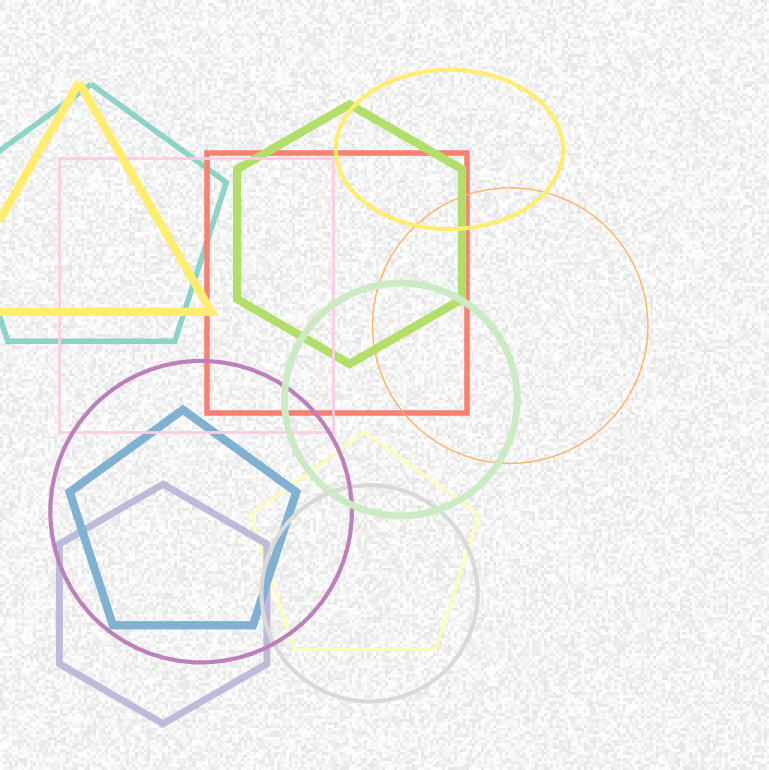[{"shape": "pentagon", "thickness": 2, "radius": 0.92, "center": [0.118, 0.706]}, {"shape": "pentagon", "thickness": 1, "radius": 0.78, "center": [0.474, 0.283]}, {"shape": "hexagon", "thickness": 2.5, "radius": 0.78, "center": [0.212, 0.216]}, {"shape": "square", "thickness": 2, "radius": 0.85, "center": [0.438, 0.632]}, {"shape": "pentagon", "thickness": 3, "radius": 0.77, "center": [0.238, 0.313]}, {"shape": "circle", "thickness": 0.5, "radius": 0.89, "center": [0.663, 0.577]}, {"shape": "hexagon", "thickness": 3, "radius": 0.84, "center": [0.454, 0.696]}, {"shape": "square", "thickness": 1, "radius": 0.89, "center": [0.255, 0.617]}, {"shape": "circle", "thickness": 1.5, "radius": 0.7, "center": [0.48, 0.229]}, {"shape": "circle", "thickness": 1.5, "radius": 0.98, "center": [0.261, 0.336]}, {"shape": "circle", "thickness": 2.5, "radius": 0.76, "center": [0.521, 0.481]}, {"shape": "oval", "thickness": 1.5, "radius": 0.74, "center": [0.584, 0.806]}, {"shape": "triangle", "thickness": 3, "radius": 0.99, "center": [0.103, 0.694]}]